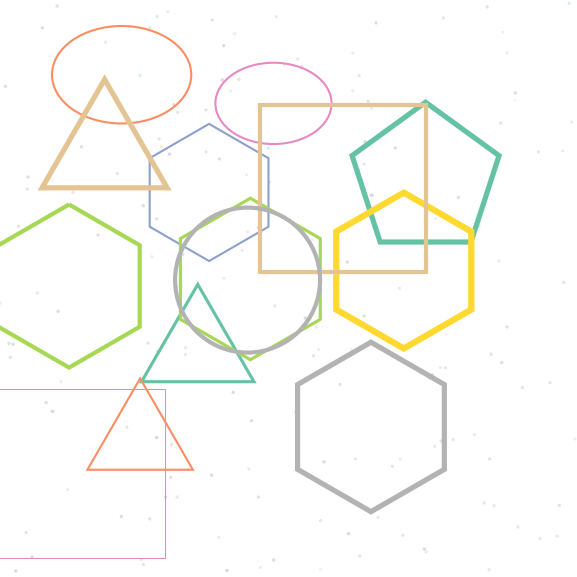[{"shape": "triangle", "thickness": 1.5, "radius": 0.56, "center": [0.342, 0.394]}, {"shape": "pentagon", "thickness": 2.5, "radius": 0.67, "center": [0.737, 0.688]}, {"shape": "oval", "thickness": 1, "radius": 0.6, "center": [0.211, 0.87]}, {"shape": "triangle", "thickness": 1, "radius": 0.53, "center": [0.243, 0.238]}, {"shape": "hexagon", "thickness": 1, "radius": 0.59, "center": [0.362, 0.666]}, {"shape": "oval", "thickness": 1, "radius": 0.5, "center": [0.474, 0.82]}, {"shape": "square", "thickness": 0.5, "radius": 0.73, "center": [0.138, 0.18]}, {"shape": "hexagon", "thickness": 1.5, "radius": 0.7, "center": [0.433, 0.516]}, {"shape": "hexagon", "thickness": 2, "radius": 0.71, "center": [0.12, 0.504]}, {"shape": "hexagon", "thickness": 3, "radius": 0.67, "center": [0.699, 0.531]}, {"shape": "square", "thickness": 2, "radius": 0.72, "center": [0.593, 0.673]}, {"shape": "triangle", "thickness": 2.5, "radius": 0.63, "center": [0.181, 0.736]}, {"shape": "hexagon", "thickness": 2.5, "radius": 0.73, "center": [0.642, 0.26]}, {"shape": "circle", "thickness": 2, "radius": 0.63, "center": [0.429, 0.514]}]